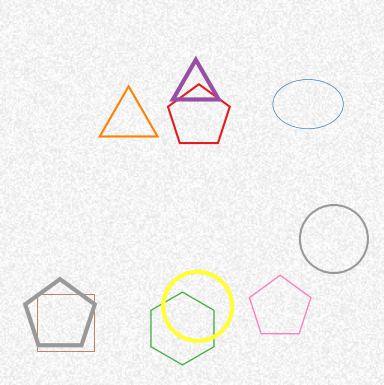[{"shape": "pentagon", "thickness": 1.5, "radius": 0.42, "center": [0.517, 0.697]}, {"shape": "oval", "thickness": 0.5, "radius": 0.46, "center": [0.8, 0.73]}, {"shape": "hexagon", "thickness": 1, "radius": 0.47, "center": [0.474, 0.147]}, {"shape": "triangle", "thickness": 3, "radius": 0.34, "center": [0.509, 0.776]}, {"shape": "triangle", "thickness": 1.5, "radius": 0.43, "center": [0.334, 0.689]}, {"shape": "circle", "thickness": 3, "radius": 0.45, "center": [0.513, 0.204]}, {"shape": "square", "thickness": 0.5, "radius": 0.37, "center": [0.17, 0.162]}, {"shape": "pentagon", "thickness": 1, "radius": 0.42, "center": [0.728, 0.201]}, {"shape": "pentagon", "thickness": 3, "radius": 0.47, "center": [0.156, 0.18]}, {"shape": "circle", "thickness": 1.5, "radius": 0.44, "center": [0.867, 0.379]}]